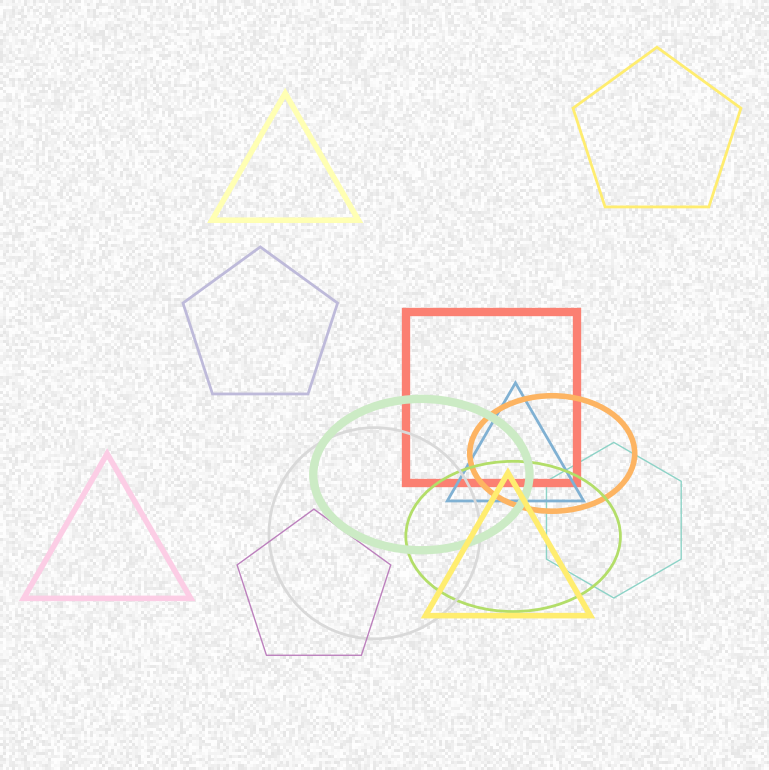[{"shape": "hexagon", "thickness": 0.5, "radius": 0.51, "center": [0.797, 0.324]}, {"shape": "triangle", "thickness": 2, "radius": 0.55, "center": [0.37, 0.769]}, {"shape": "pentagon", "thickness": 1, "radius": 0.53, "center": [0.338, 0.574]}, {"shape": "square", "thickness": 3, "radius": 0.56, "center": [0.639, 0.484]}, {"shape": "triangle", "thickness": 1, "radius": 0.51, "center": [0.669, 0.401]}, {"shape": "oval", "thickness": 2, "radius": 0.54, "center": [0.717, 0.411]}, {"shape": "oval", "thickness": 1, "radius": 0.7, "center": [0.666, 0.303]}, {"shape": "triangle", "thickness": 2, "radius": 0.63, "center": [0.139, 0.286]}, {"shape": "circle", "thickness": 1, "radius": 0.69, "center": [0.486, 0.307]}, {"shape": "pentagon", "thickness": 0.5, "radius": 0.52, "center": [0.408, 0.234]}, {"shape": "oval", "thickness": 3, "radius": 0.7, "center": [0.547, 0.384]}, {"shape": "pentagon", "thickness": 1, "radius": 0.57, "center": [0.853, 0.824]}, {"shape": "triangle", "thickness": 2, "radius": 0.62, "center": [0.66, 0.262]}]